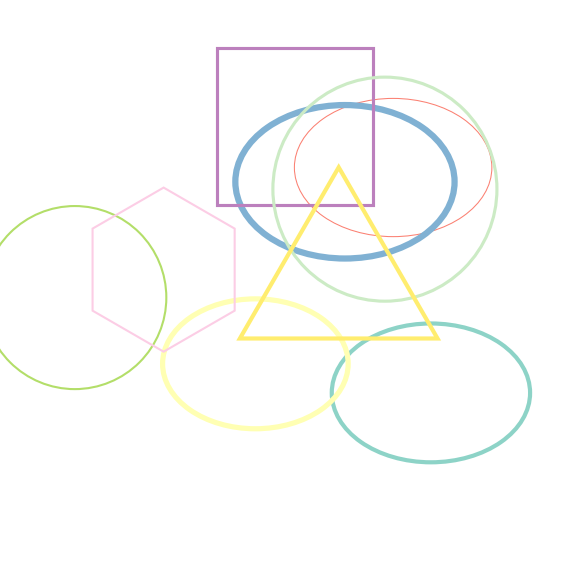[{"shape": "oval", "thickness": 2, "radius": 0.86, "center": [0.746, 0.319]}, {"shape": "oval", "thickness": 2.5, "radius": 0.8, "center": [0.442, 0.369]}, {"shape": "oval", "thickness": 0.5, "radius": 0.85, "center": [0.681, 0.709]}, {"shape": "oval", "thickness": 3, "radius": 0.95, "center": [0.597, 0.684]}, {"shape": "circle", "thickness": 1, "radius": 0.79, "center": [0.13, 0.484]}, {"shape": "hexagon", "thickness": 1, "radius": 0.71, "center": [0.283, 0.532]}, {"shape": "square", "thickness": 1.5, "radius": 0.68, "center": [0.511, 0.78]}, {"shape": "circle", "thickness": 1.5, "radius": 0.97, "center": [0.667, 0.672]}, {"shape": "triangle", "thickness": 2, "radius": 0.99, "center": [0.587, 0.512]}]